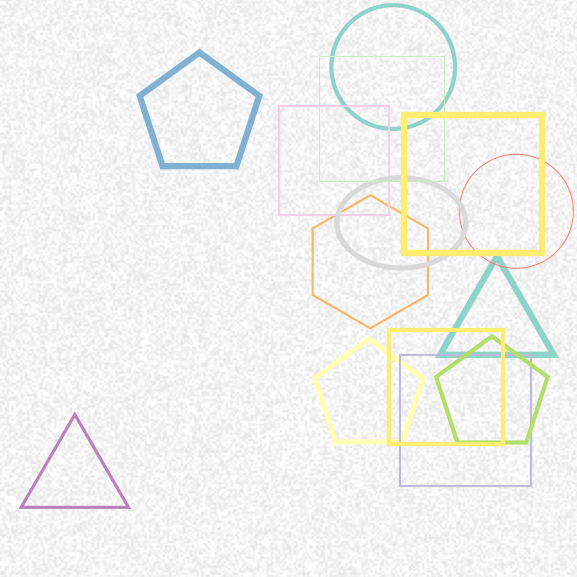[{"shape": "circle", "thickness": 2, "radius": 0.54, "center": [0.681, 0.883]}, {"shape": "triangle", "thickness": 3, "radius": 0.57, "center": [0.861, 0.442]}, {"shape": "pentagon", "thickness": 2.5, "radius": 0.49, "center": [0.639, 0.314]}, {"shape": "square", "thickness": 1, "radius": 0.57, "center": [0.806, 0.271]}, {"shape": "circle", "thickness": 0.5, "radius": 0.49, "center": [0.894, 0.633]}, {"shape": "pentagon", "thickness": 3, "radius": 0.54, "center": [0.345, 0.799]}, {"shape": "hexagon", "thickness": 1, "radius": 0.58, "center": [0.641, 0.546]}, {"shape": "pentagon", "thickness": 2, "radius": 0.51, "center": [0.852, 0.315]}, {"shape": "square", "thickness": 1, "radius": 0.47, "center": [0.578, 0.721]}, {"shape": "oval", "thickness": 2.5, "radius": 0.56, "center": [0.695, 0.613]}, {"shape": "triangle", "thickness": 1.5, "radius": 0.54, "center": [0.13, 0.174]}, {"shape": "square", "thickness": 0.5, "radius": 0.54, "center": [0.66, 0.794]}, {"shape": "square", "thickness": 2, "radius": 0.49, "center": [0.772, 0.328]}, {"shape": "square", "thickness": 3, "radius": 0.6, "center": [0.819, 0.681]}]